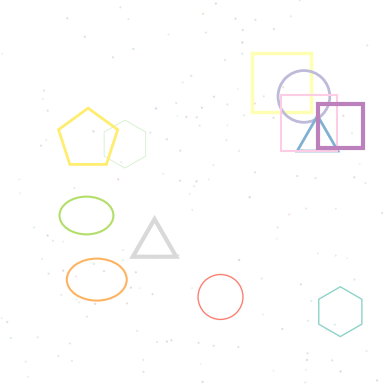[{"shape": "hexagon", "thickness": 1, "radius": 0.32, "center": [0.884, 0.19]}, {"shape": "square", "thickness": 2.5, "radius": 0.38, "center": [0.732, 0.786]}, {"shape": "circle", "thickness": 2, "radius": 0.34, "center": [0.789, 0.75]}, {"shape": "circle", "thickness": 1, "radius": 0.29, "center": [0.573, 0.229]}, {"shape": "triangle", "thickness": 2, "radius": 0.3, "center": [0.825, 0.638]}, {"shape": "oval", "thickness": 1.5, "radius": 0.39, "center": [0.251, 0.274]}, {"shape": "oval", "thickness": 1.5, "radius": 0.35, "center": [0.225, 0.44]}, {"shape": "square", "thickness": 1.5, "radius": 0.36, "center": [0.803, 0.681]}, {"shape": "triangle", "thickness": 3, "radius": 0.33, "center": [0.401, 0.366]}, {"shape": "square", "thickness": 3, "radius": 0.29, "center": [0.885, 0.673]}, {"shape": "hexagon", "thickness": 0.5, "radius": 0.31, "center": [0.324, 0.626]}, {"shape": "pentagon", "thickness": 2, "radius": 0.4, "center": [0.229, 0.638]}]